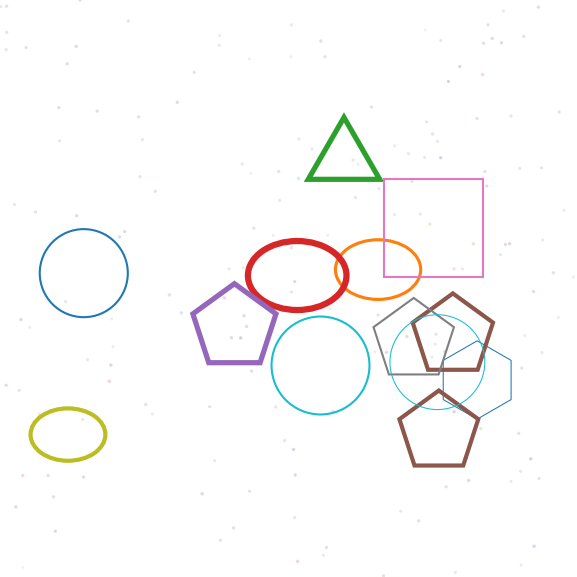[{"shape": "hexagon", "thickness": 0.5, "radius": 0.34, "center": [0.826, 0.341]}, {"shape": "circle", "thickness": 1, "radius": 0.38, "center": [0.145, 0.526]}, {"shape": "oval", "thickness": 1.5, "radius": 0.37, "center": [0.655, 0.532]}, {"shape": "triangle", "thickness": 2.5, "radius": 0.36, "center": [0.596, 0.724]}, {"shape": "oval", "thickness": 3, "radius": 0.43, "center": [0.515, 0.522]}, {"shape": "pentagon", "thickness": 2.5, "radius": 0.38, "center": [0.406, 0.432]}, {"shape": "pentagon", "thickness": 2, "radius": 0.36, "center": [0.76, 0.251]}, {"shape": "pentagon", "thickness": 2, "radius": 0.37, "center": [0.784, 0.418]}, {"shape": "square", "thickness": 1, "radius": 0.43, "center": [0.75, 0.604]}, {"shape": "pentagon", "thickness": 1, "radius": 0.37, "center": [0.716, 0.41]}, {"shape": "oval", "thickness": 2, "radius": 0.32, "center": [0.118, 0.247]}, {"shape": "circle", "thickness": 0.5, "radius": 0.41, "center": [0.757, 0.372]}, {"shape": "circle", "thickness": 1, "radius": 0.42, "center": [0.555, 0.366]}]